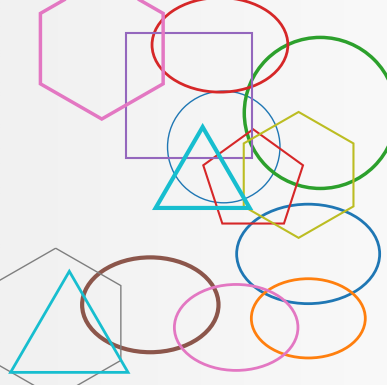[{"shape": "circle", "thickness": 1, "radius": 0.73, "center": [0.577, 0.618]}, {"shape": "oval", "thickness": 2, "radius": 0.92, "center": [0.795, 0.34]}, {"shape": "oval", "thickness": 2, "radius": 0.74, "center": [0.796, 0.173]}, {"shape": "circle", "thickness": 2.5, "radius": 0.98, "center": [0.827, 0.707]}, {"shape": "oval", "thickness": 2, "radius": 0.88, "center": [0.568, 0.883]}, {"shape": "pentagon", "thickness": 1.5, "radius": 0.68, "center": [0.653, 0.529]}, {"shape": "square", "thickness": 1.5, "radius": 0.81, "center": [0.487, 0.752]}, {"shape": "oval", "thickness": 3, "radius": 0.88, "center": [0.388, 0.208]}, {"shape": "oval", "thickness": 2, "radius": 0.8, "center": [0.609, 0.15]}, {"shape": "hexagon", "thickness": 2.5, "radius": 0.91, "center": [0.263, 0.874]}, {"shape": "hexagon", "thickness": 1, "radius": 0.97, "center": [0.144, 0.161]}, {"shape": "hexagon", "thickness": 1.5, "radius": 0.82, "center": [0.771, 0.546]}, {"shape": "triangle", "thickness": 2, "radius": 0.87, "center": [0.179, 0.12]}, {"shape": "triangle", "thickness": 3, "radius": 0.7, "center": [0.523, 0.53]}]